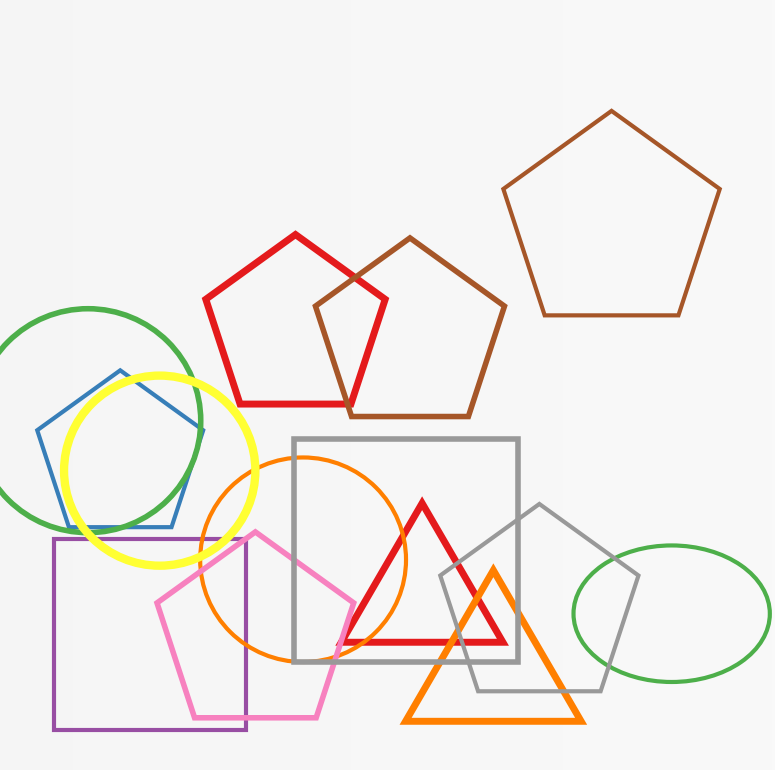[{"shape": "triangle", "thickness": 2.5, "radius": 0.6, "center": [0.545, 0.226]}, {"shape": "pentagon", "thickness": 2.5, "radius": 0.61, "center": [0.381, 0.574]}, {"shape": "pentagon", "thickness": 1.5, "radius": 0.56, "center": [0.155, 0.406]}, {"shape": "oval", "thickness": 1.5, "radius": 0.63, "center": [0.867, 0.203]}, {"shape": "circle", "thickness": 2, "radius": 0.73, "center": [0.114, 0.454]}, {"shape": "square", "thickness": 1.5, "radius": 0.62, "center": [0.194, 0.176]}, {"shape": "triangle", "thickness": 2.5, "radius": 0.65, "center": [0.637, 0.129]}, {"shape": "circle", "thickness": 1.5, "radius": 0.66, "center": [0.391, 0.273]}, {"shape": "circle", "thickness": 3, "radius": 0.62, "center": [0.206, 0.389]}, {"shape": "pentagon", "thickness": 1.5, "radius": 0.73, "center": [0.789, 0.709]}, {"shape": "pentagon", "thickness": 2, "radius": 0.64, "center": [0.529, 0.563]}, {"shape": "pentagon", "thickness": 2, "radius": 0.67, "center": [0.33, 0.176]}, {"shape": "pentagon", "thickness": 1.5, "radius": 0.67, "center": [0.696, 0.211]}, {"shape": "square", "thickness": 2, "radius": 0.72, "center": [0.524, 0.285]}]